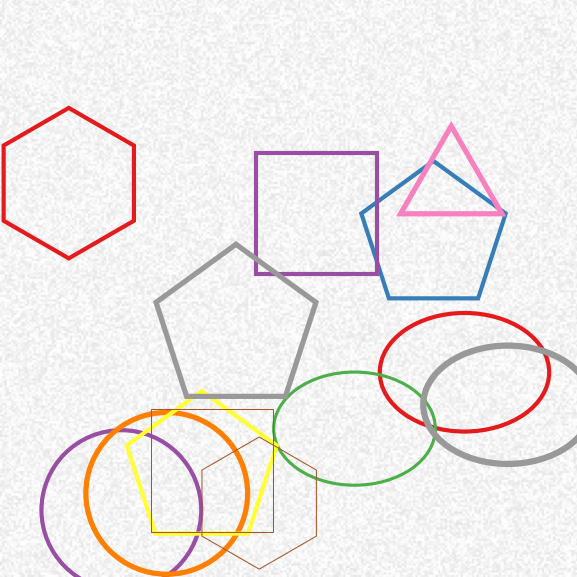[{"shape": "oval", "thickness": 2, "radius": 0.73, "center": [0.804, 0.355]}, {"shape": "hexagon", "thickness": 2, "radius": 0.65, "center": [0.119, 0.682]}, {"shape": "pentagon", "thickness": 2, "radius": 0.66, "center": [0.751, 0.589]}, {"shape": "oval", "thickness": 1.5, "radius": 0.7, "center": [0.614, 0.257]}, {"shape": "square", "thickness": 2, "radius": 0.53, "center": [0.548, 0.63]}, {"shape": "circle", "thickness": 2, "radius": 0.69, "center": [0.21, 0.116]}, {"shape": "circle", "thickness": 2.5, "radius": 0.7, "center": [0.289, 0.145]}, {"shape": "pentagon", "thickness": 2, "radius": 0.68, "center": [0.349, 0.186]}, {"shape": "hexagon", "thickness": 0.5, "radius": 0.57, "center": [0.449, 0.128]}, {"shape": "square", "thickness": 0.5, "radius": 0.53, "center": [0.367, 0.184]}, {"shape": "triangle", "thickness": 2.5, "radius": 0.51, "center": [0.781, 0.68]}, {"shape": "pentagon", "thickness": 2.5, "radius": 0.73, "center": [0.409, 0.431]}, {"shape": "oval", "thickness": 3, "radius": 0.73, "center": [0.879, 0.298]}]